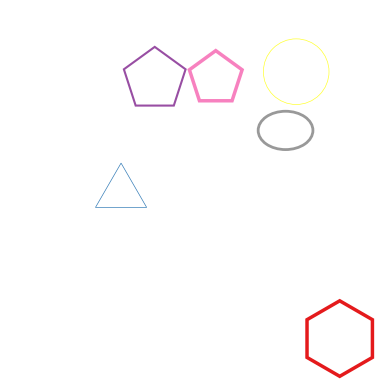[{"shape": "hexagon", "thickness": 2.5, "radius": 0.49, "center": [0.882, 0.121]}, {"shape": "triangle", "thickness": 0.5, "radius": 0.38, "center": [0.314, 0.5]}, {"shape": "pentagon", "thickness": 1.5, "radius": 0.42, "center": [0.402, 0.794]}, {"shape": "circle", "thickness": 0.5, "radius": 0.43, "center": [0.769, 0.814]}, {"shape": "pentagon", "thickness": 2.5, "radius": 0.36, "center": [0.56, 0.796]}, {"shape": "oval", "thickness": 2, "radius": 0.36, "center": [0.742, 0.661]}]